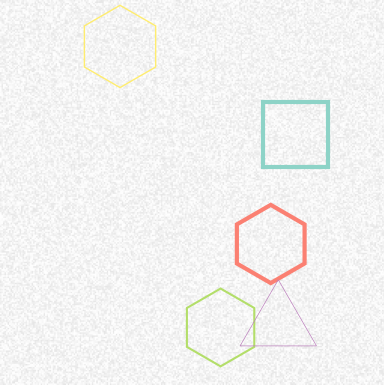[{"shape": "square", "thickness": 3, "radius": 0.42, "center": [0.768, 0.65]}, {"shape": "hexagon", "thickness": 3, "radius": 0.51, "center": [0.703, 0.366]}, {"shape": "hexagon", "thickness": 1.5, "radius": 0.51, "center": [0.573, 0.149]}, {"shape": "triangle", "thickness": 0.5, "radius": 0.57, "center": [0.723, 0.159]}, {"shape": "hexagon", "thickness": 1, "radius": 0.53, "center": [0.312, 0.879]}]